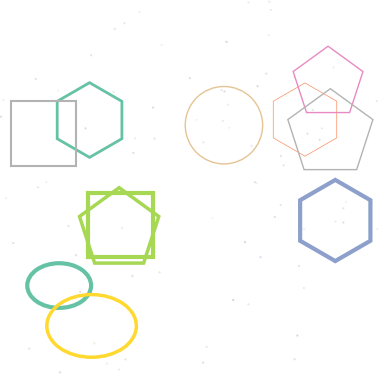[{"shape": "oval", "thickness": 3, "radius": 0.41, "center": [0.154, 0.258]}, {"shape": "hexagon", "thickness": 2, "radius": 0.49, "center": [0.233, 0.688]}, {"shape": "hexagon", "thickness": 0.5, "radius": 0.48, "center": [0.792, 0.689]}, {"shape": "hexagon", "thickness": 3, "radius": 0.53, "center": [0.871, 0.427]}, {"shape": "pentagon", "thickness": 1, "radius": 0.48, "center": [0.852, 0.785]}, {"shape": "pentagon", "thickness": 2.5, "radius": 0.54, "center": [0.309, 0.404]}, {"shape": "square", "thickness": 3, "radius": 0.42, "center": [0.313, 0.415]}, {"shape": "oval", "thickness": 2.5, "radius": 0.58, "center": [0.238, 0.153]}, {"shape": "circle", "thickness": 1, "radius": 0.5, "center": [0.582, 0.675]}, {"shape": "square", "thickness": 1.5, "radius": 0.42, "center": [0.113, 0.653]}, {"shape": "pentagon", "thickness": 1, "radius": 0.58, "center": [0.858, 0.653]}]